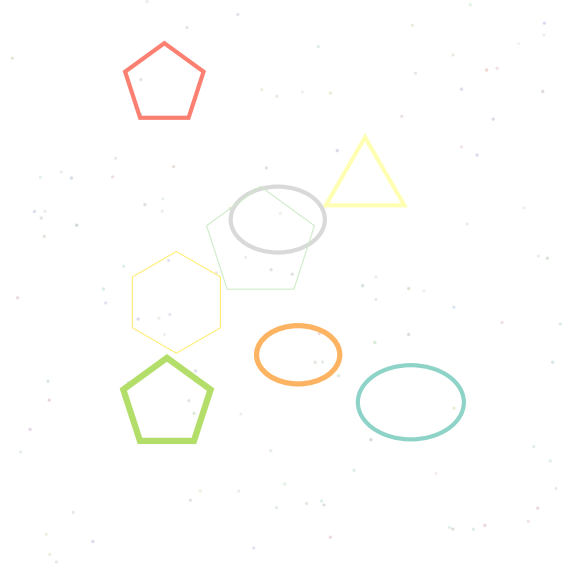[{"shape": "oval", "thickness": 2, "radius": 0.46, "center": [0.711, 0.303]}, {"shape": "triangle", "thickness": 2, "radius": 0.39, "center": [0.632, 0.683]}, {"shape": "pentagon", "thickness": 2, "radius": 0.36, "center": [0.285, 0.853]}, {"shape": "oval", "thickness": 2.5, "radius": 0.36, "center": [0.516, 0.385]}, {"shape": "pentagon", "thickness": 3, "radius": 0.4, "center": [0.289, 0.3]}, {"shape": "oval", "thickness": 2, "radius": 0.41, "center": [0.481, 0.619]}, {"shape": "pentagon", "thickness": 0.5, "radius": 0.49, "center": [0.451, 0.578]}, {"shape": "hexagon", "thickness": 0.5, "radius": 0.44, "center": [0.305, 0.476]}]